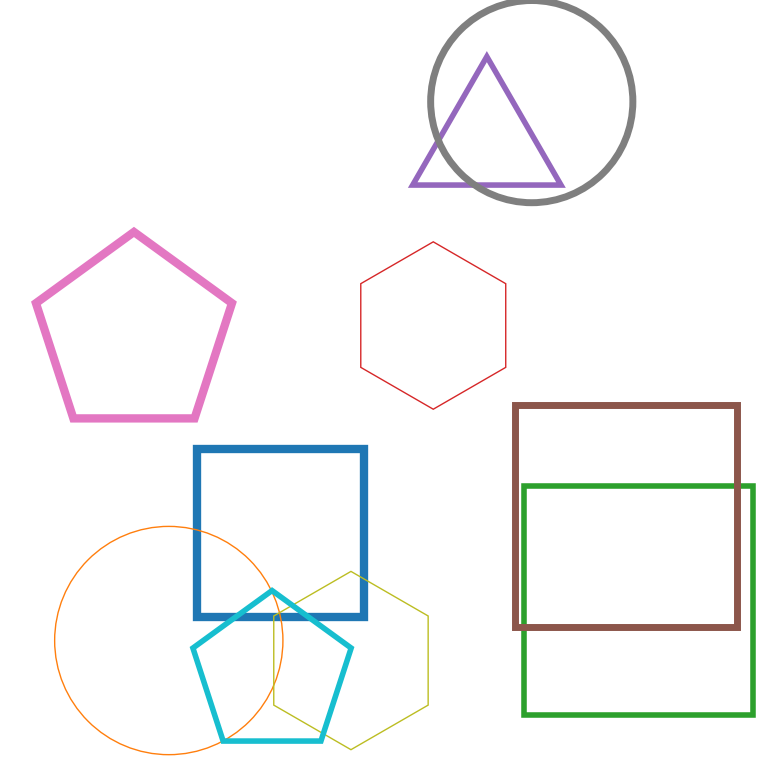[{"shape": "square", "thickness": 3, "radius": 0.54, "center": [0.364, 0.308]}, {"shape": "circle", "thickness": 0.5, "radius": 0.74, "center": [0.219, 0.168]}, {"shape": "square", "thickness": 2, "radius": 0.74, "center": [0.83, 0.22]}, {"shape": "hexagon", "thickness": 0.5, "radius": 0.54, "center": [0.563, 0.577]}, {"shape": "triangle", "thickness": 2, "radius": 0.56, "center": [0.632, 0.815]}, {"shape": "square", "thickness": 2.5, "radius": 0.72, "center": [0.812, 0.33]}, {"shape": "pentagon", "thickness": 3, "radius": 0.67, "center": [0.174, 0.565]}, {"shape": "circle", "thickness": 2.5, "radius": 0.66, "center": [0.691, 0.868]}, {"shape": "hexagon", "thickness": 0.5, "radius": 0.58, "center": [0.456, 0.142]}, {"shape": "pentagon", "thickness": 2, "radius": 0.54, "center": [0.353, 0.125]}]